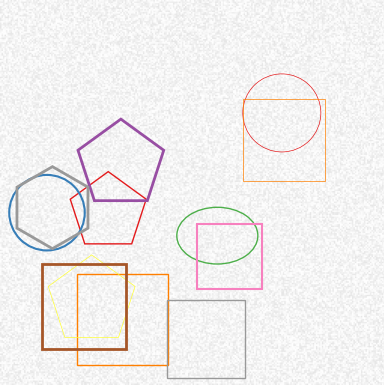[{"shape": "circle", "thickness": 0.5, "radius": 0.51, "center": [0.732, 0.707]}, {"shape": "pentagon", "thickness": 1, "radius": 0.52, "center": [0.281, 0.45]}, {"shape": "circle", "thickness": 1.5, "radius": 0.49, "center": [0.122, 0.448]}, {"shape": "oval", "thickness": 1, "radius": 0.53, "center": [0.564, 0.388]}, {"shape": "pentagon", "thickness": 2, "radius": 0.59, "center": [0.314, 0.574]}, {"shape": "square", "thickness": 1, "radius": 0.59, "center": [0.317, 0.171]}, {"shape": "square", "thickness": 0.5, "radius": 0.53, "center": [0.737, 0.636]}, {"shape": "pentagon", "thickness": 0.5, "radius": 0.59, "center": [0.238, 0.219]}, {"shape": "square", "thickness": 2, "radius": 0.55, "center": [0.218, 0.203]}, {"shape": "square", "thickness": 1.5, "radius": 0.43, "center": [0.596, 0.333]}, {"shape": "square", "thickness": 1, "radius": 0.5, "center": [0.534, 0.12]}, {"shape": "hexagon", "thickness": 2, "radius": 0.53, "center": [0.136, 0.461]}]